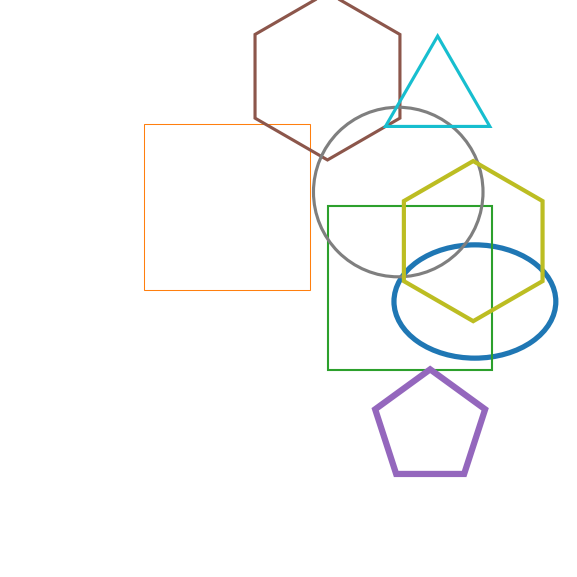[{"shape": "oval", "thickness": 2.5, "radius": 0.7, "center": [0.822, 0.477]}, {"shape": "square", "thickness": 0.5, "radius": 0.72, "center": [0.394, 0.641]}, {"shape": "square", "thickness": 1, "radius": 0.71, "center": [0.711, 0.5]}, {"shape": "pentagon", "thickness": 3, "radius": 0.5, "center": [0.745, 0.259]}, {"shape": "hexagon", "thickness": 1.5, "radius": 0.72, "center": [0.567, 0.867]}, {"shape": "circle", "thickness": 1.5, "radius": 0.73, "center": [0.69, 0.667]}, {"shape": "hexagon", "thickness": 2, "radius": 0.69, "center": [0.819, 0.582]}, {"shape": "triangle", "thickness": 1.5, "radius": 0.52, "center": [0.758, 0.832]}]